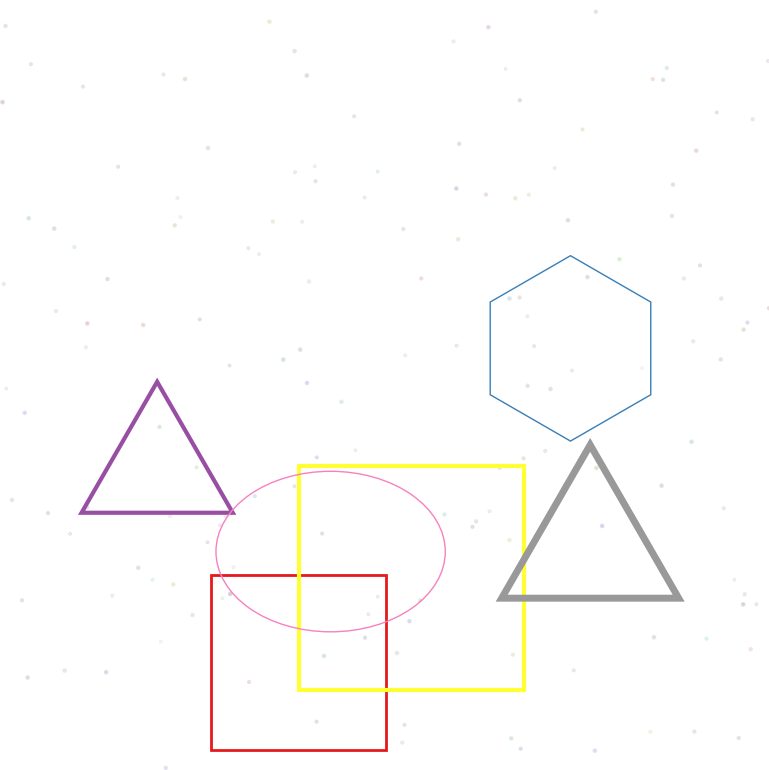[{"shape": "square", "thickness": 1, "radius": 0.57, "center": [0.388, 0.14]}, {"shape": "hexagon", "thickness": 0.5, "radius": 0.6, "center": [0.741, 0.548]}, {"shape": "triangle", "thickness": 1.5, "radius": 0.57, "center": [0.204, 0.391]}, {"shape": "square", "thickness": 1.5, "radius": 0.73, "center": [0.534, 0.249]}, {"shape": "oval", "thickness": 0.5, "radius": 0.74, "center": [0.429, 0.284]}, {"shape": "triangle", "thickness": 2.5, "radius": 0.66, "center": [0.766, 0.289]}]